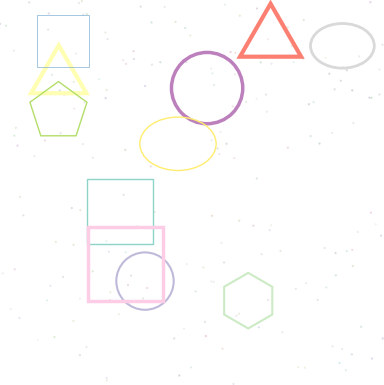[{"shape": "square", "thickness": 1, "radius": 0.43, "center": [0.312, 0.45]}, {"shape": "triangle", "thickness": 3, "radius": 0.41, "center": [0.153, 0.799]}, {"shape": "circle", "thickness": 1.5, "radius": 0.37, "center": [0.377, 0.27]}, {"shape": "triangle", "thickness": 3, "radius": 0.46, "center": [0.703, 0.899]}, {"shape": "square", "thickness": 0.5, "radius": 0.34, "center": [0.163, 0.895]}, {"shape": "pentagon", "thickness": 1, "radius": 0.39, "center": [0.152, 0.71]}, {"shape": "square", "thickness": 2.5, "radius": 0.48, "center": [0.326, 0.315]}, {"shape": "oval", "thickness": 2, "radius": 0.41, "center": [0.889, 0.881]}, {"shape": "circle", "thickness": 2.5, "radius": 0.46, "center": [0.538, 0.771]}, {"shape": "hexagon", "thickness": 1.5, "radius": 0.36, "center": [0.645, 0.219]}, {"shape": "oval", "thickness": 1, "radius": 0.5, "center": [0.462, 0.627]}]